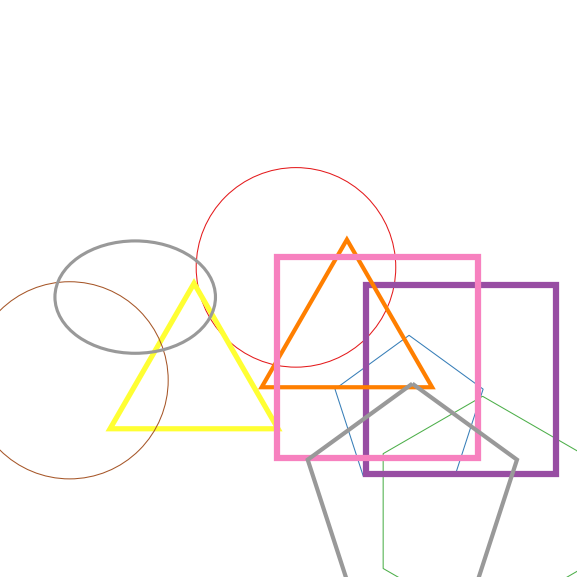[{"shape": "circle", "thickness": 0.5, "radius": 0.86, "center": [0.513, 0.536]}, {"shape": "pentagon", "thickness": 0.5, "radius": 0.67, "center": [0.708, 0.284]}, {"shape": "hexagon", "thickness": 0.5, "radius": 0.99, "center": [0.836, 0.114]}, {"shape": "square", "thickness": 3, "radius": 0.82, "center": [0.798, 0.342]}, {"shape": "triangle", "thickness": 2, "radius": 0.85, "center": [0.601, 0.414]}, {"shape": "triangle", "thickness": 2.5, "radius": 0.84, "center": [0.336, 0.341]}, {"shape": "circle", "thickness": 0.5, "radius": 0.85, "center": [0.121, 0.341]}, {"shape": "square", "thickness": 3, "radius": 0.87, "center": [0.654, 0.38]}, {"shape": "pentagon", "thickness": 2, "radius": 0.95, "center": [0.714, 0.144]}, {"shape": "oval", "thickness": 1.5, "radius": 0.69, "center": [0.234, 0.485]}]